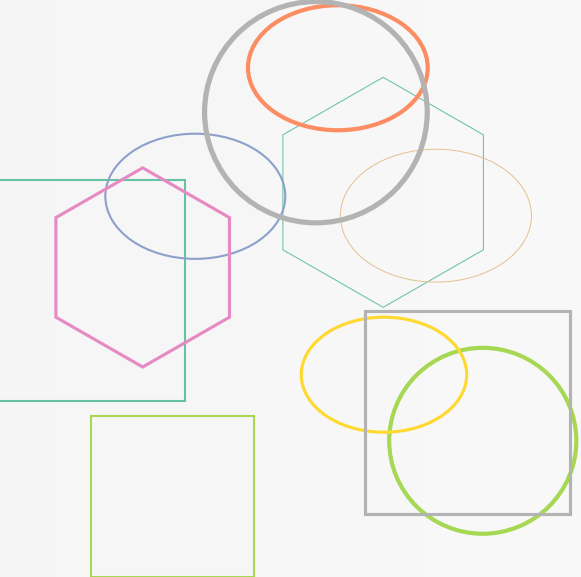[{"shape": "square", "thickness": 1, "radius": 0.96, "center": [0.127, 0.496]}, {"shape": "hexagon", "thickness": 0.5, "radius": 1.0, "center": [0.659, 0.666]}, {"shape": "oval", "thickness": 2, "radius": 0.77, "center": [0.581, 0.882]}, {"shape": "oval", "thickness": 1, "radius": 0.77, "center": [0.336, 0.659]}, {"shape": "hexagon", "thickness": 1.5, "radius": 0.86, "center": [0.245, 0.536]}, {"shape": "circle", "thickness": 2, "radius": 0.8, "center": [0.831, 0.236]}, {"shape": "square", "thickness": 1, "radius": 0.7, "center": [0.297, 0.14]}, {"shape": "oval", "thickness": 1.5, "radius": 0.71, "center": [0.661, 0.35]}, {"shape": "oval", "thickness": 0.5, "radius": 0.82, "center": [0.75, 0.626]}, {"shape": "square", "thickness": 1.5, "radius": 0.88, "center": [0.804, 0.285]}, {"shape": "circle", "thickness": 2.5, "radius": 0.96, "center": [0.543, 0.805]}]